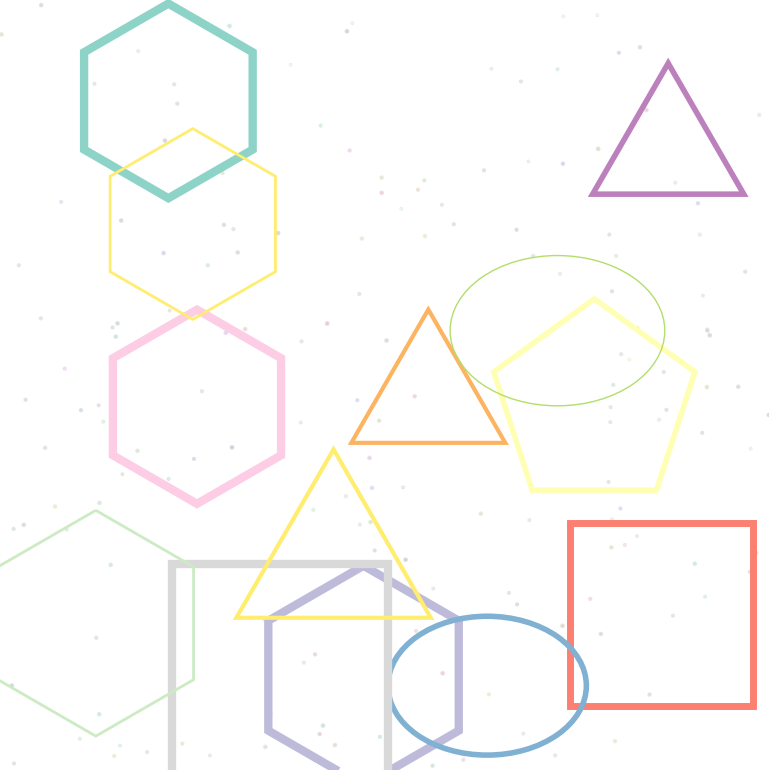[{"shape": "hexagon", "thickness": 3, "radius": 0.63, "center": [0.219, 0.869]}, {"shape": "pentagon", "thickness": 2, "radius": 0.69, "center": [0.772, 0.475]}, {"shape": "hexagon", "thickness": 3, "radius": 0.71, "center": [0.472, 0.122]}, {"shape": "square", "thickness": 2.5, "radius": 0.59, "center": [0.859, 0.202]}, {"shape": "oval", "thickness": 2, "radius": 0.64, "center": [0.633, 0.11]}, {"shape": "triangle", "thickness": 1.5, "radius": 0.58, "center": [0.556, 0.483]}, {"shape": "oval", "thickness": 0.5, "radius": 0.7, "center": [0.724, 0.571]}, {"shape": "hexagon", "thickness": 3, "radius": 0.63, "center": [0.256, 0.472]}, {"shape": "square", "thickness": 3, "radius": 0.7, "center": [0.364, 0.127]}, {"shape": "triangle", "thickness": 2, "radius": 0.57, "center": [0.868, 0.804]}, {"shape": "hexagon", "thickness": 1, "radius": 0.73, "center": [0.124, 0.191]}, {"shape": "triangle", "thickness": 1.5, "radius": 0.73, "center": [0.433, 0.271]}, {"shape": "hexagon", "thickness": 1, "radius": 0.62, "center": [0.25, 0.709]}]